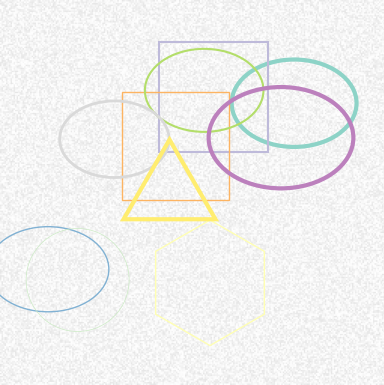[{"shape": "oval", "thickness": 3, "radius": 0.81, "center": [0.764, 0.732]}, {"shape": "hexagon", "thickness": 1, "radius": 0.82, "center": [0.545, 0.265]}, {"shape": "square", "thickness": 1.5, "radius": 0.71, "center": [0.554, 0.748]}, {"shape": "oval", "thickness": 1, "radius": 0.79, "center": [0.125, 0.301]}, {"shape": "square", "thickness": 1, "radius": 0.7, "center": [0.456, 0.621]}, {"shape": "oval", "thickness": 1.5, "radius": 0.77, "center": [0.53, 0.765]}, {"shape": "oval", "thickness": 2, "radius": 0.71, "center": [0.297, 0.638]}, {"shape": "oval", "thickness": 3, "radius": 0.94, "center": [0.73, 0.642]}, {"shape": "circle", "thickness": 0.5, "radius": 0.67, "center": [0.202, 0.273]}, {"shape": "triangle", "thickness": 3, "radius": 0.69, "center": [0.44, 0.499]}]